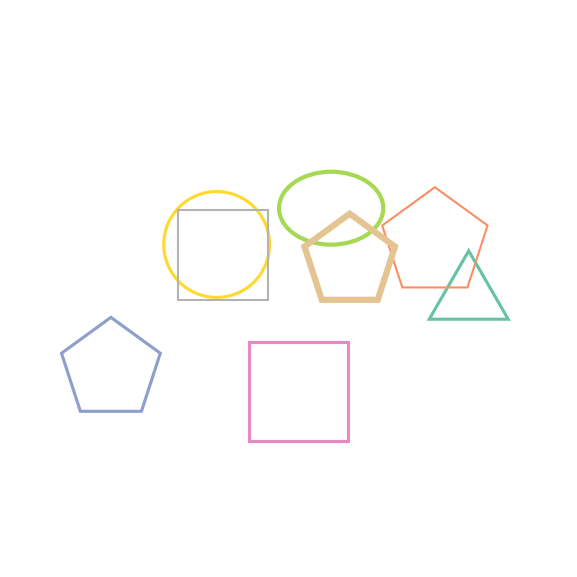[{"shape": "triangle", "thickness": 1.5, "radius": 0.39, "center": [0.812, 0.486]}, {"shape": "pentagon", "thickness": 1, "radius": 0.48, "center": [0.753, 0.579]}, {"shape": "pentagon", "thickness": 1.5, "radius": 0.45, "center": [0.192, 0.36]}, {"shape": "square", "thickness": 1.5, "radius": 0.43, "center": [0.517, 0.322]}, {"shape": "oval", "thickness": 2, "radius": 0.45, "center": [0.573, 0.639]}, {"shape": "circle", "thickness": 1.5, "radius": 0.46, "center": [0.375, 0.576]}, {"shape": "pentagon", "thickness": 3, "radius": 0.41, "center": [0.606, 0.547]}, {"shape": "square", "thickness": 1, "radius": 0.39, "center": [0.386, 0.557]}]